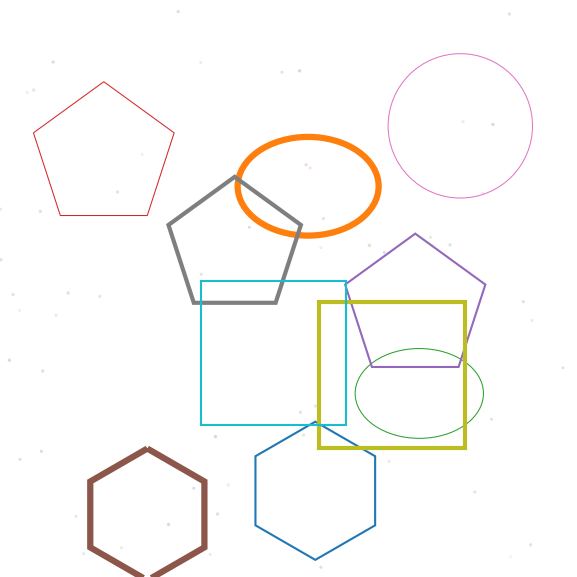[{"shape": "hexagon", "thickness": 1, "radius": 0.6, "center": [0.546, 0.149]}, {"shape": "oval", "thickness": 3, "radius": 0.61, "center": [0.534, 0.677]}, {"shape": "oval", "thickness": 0.5, "radius": 0.56, "center": [0.726, 0.318]}, {"shape": "pentagon", "thickness": 0.5, "radius": 0.64, "center": [0.18, 0.73]}, {"shape": "pentagon", "thickness": 1, "radius": 0.64, "center": [0.719, 0.467]}, {"shape": "hexagon", "thickness": 3, "radius": 0.57, "center": [0.255, 0.108]}, {"shape": "circle", "thickness": 0.5, "radius": 0.63, "center": [0.797, 0.781]}, {"shape": "pentagon", "thickness": 2, "radius": 0.6, "center": [0.406, 0.572]}, {"shape": "square", "thickness": 2, "radius": 0.63, "center": [0.678, 0.35]}, {"shape": "square", "thickness": 1, "radius": 0.63, "center": [0.474, 0.388]}]